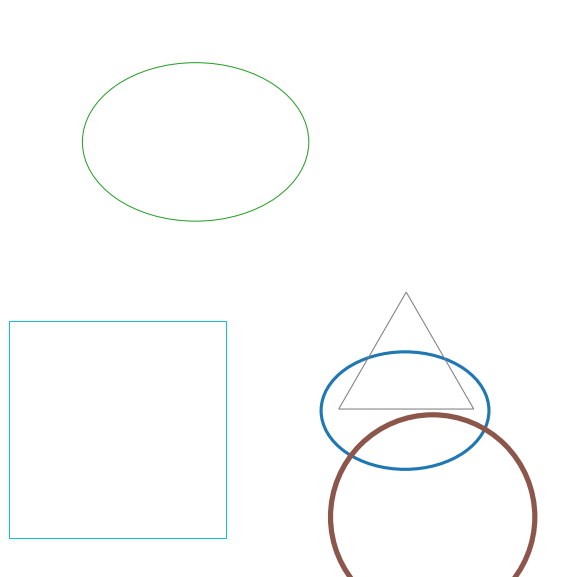[{"shape": "oval", "thickness": 1.5, "radius": 0.73, "center": [0.701, 0.288]}, {"shape": "oval", "thickness": 0.5, "radius": 0.98, "center": [0.339, 0.753]}, {"shape": "circle", "thickness": 2.5, "radius": 0.88, "center": [0.749, 0.104]}, {"shape": "triangle", "thickness": 0.5, "radius": 0.68, "center": [0.703, 0.358]}, {"shape": "square", "thickness": 0.5, "radius": 0.94, "center": [0.204, 0.255]}]